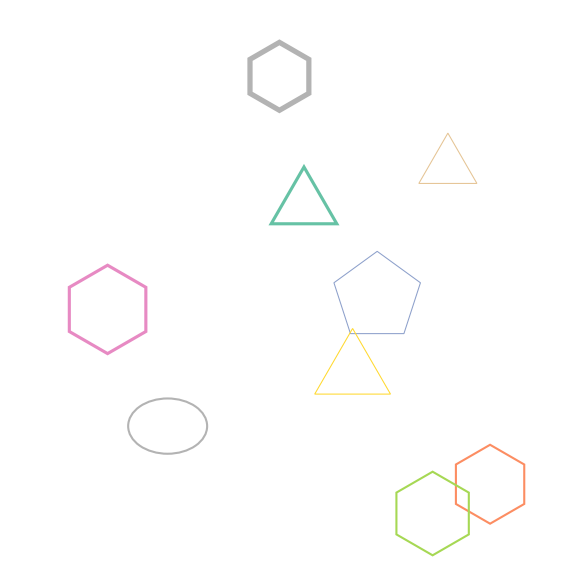[{"shape": "triangle", "thickness": 1.5, "radius": 0.33, "center": [0.526, 0.644]}, {"shape": "hexagon", "thickness": 1, "radius": 0.34, "center": [0.849, 0.161]}, {"shape": "pentagon", "thickness": 0.5, "radius": 0.39, "center": [0.653, 0.485]}, {"shape": "hexagon", "thickness": 1.5, "radius": 0.38, "center": [0.186, 0.463]}, {"shape": "hexagon", "thickness": 1, "radius": 0.36, "center": [0.749, 0.11]}, {"shape": "triangle", "thickness": 0.5, "radius": 0.38, "center": [0.611, 0.355]}, {"shape": "triangle", "thickness": 0.5, "radius": 0.29, "center": [0.776, 0.711]}, {"shape": "oval", "thickness": 1, "radius": 0.34, "center": [0.29, 0.261]}, {"shape": "hexagon", "thickness": 2.5, "radius": 0.29, "center": [0.484, 0.867]}]